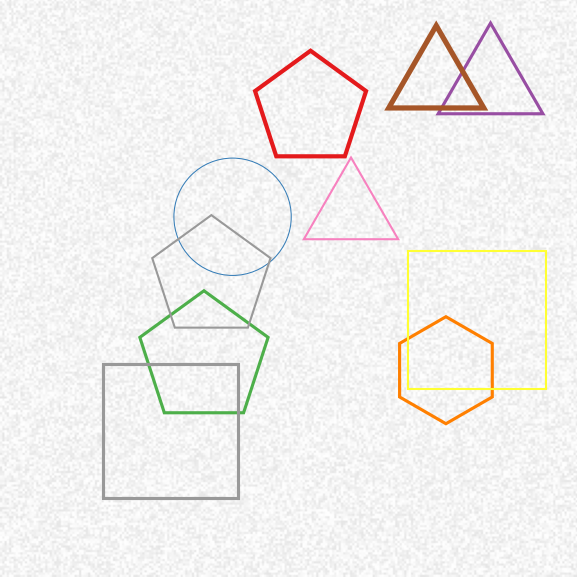[{"shape": "pentagon", "thickness": 2, "radius": 0.51, "center": [0.538, 0.81]}, {"shape": "circle", "thickness": 0.5, "radius": 0.51, "center": [0.403, 0.624]}, {"shape": "pentagon", "thickness": 1.5, "radius": 0.58, "center": [0.353, 0.379]}, {"shape": "triangle", "thickness": 1.5, "radius": 0.52, "center": [0.849, 0.854]}, {"shape": "hexagon", "thickness": 1.5, "radius": 0.46, "center": [0.772, 0.358]}, {"shape": "square", "thickness": 1, "radius": 0.6, "center": [0.826, 0.446]}, {"shape": "triangle", "thickness": 2.5, "radius": 0.48, "center": [0.755, 0.86]}, {"shape": "triangle", "thickness": 1, "radius": 0.47, "center": [0.608, 0.632]}, {"shape": "square", "thickness": 1.5, "radius": 0.58, "center": [0.295, 0.252]}, {"shape": "pentagon", "thickness": 1, "radius": 0.54, "center": [0.366, 0.519]}]